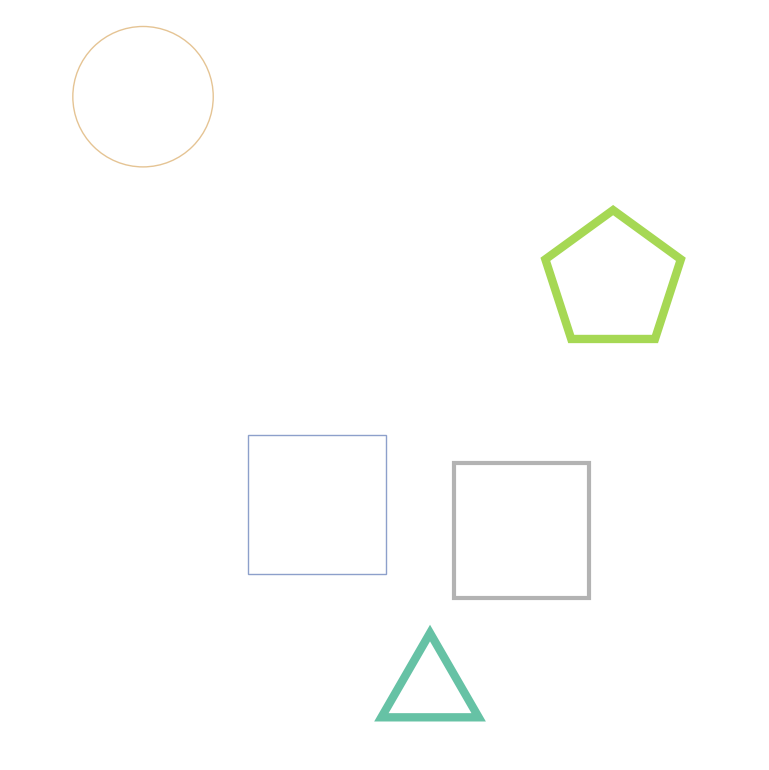[{"shape": "triangle", "thickness": 3, "radius": 0.36, "center": [0.558, 0.105]}, {"shape": "square", "thickness": 0.5, "radius": 0.45, "center": [0.412, 0.345]}, {"shape": "pentagon", "thickness": 3, "radius": 0.46, "center": [0.796, 0.635]}, {"shape": "circle", "thickness": 0.5, "radius": 0.46, "center": [0.186, 0.874]}, {"shape": "square", "thickness": 1.5, "radius": 0.44, "center": [0.677, 0.311]}]